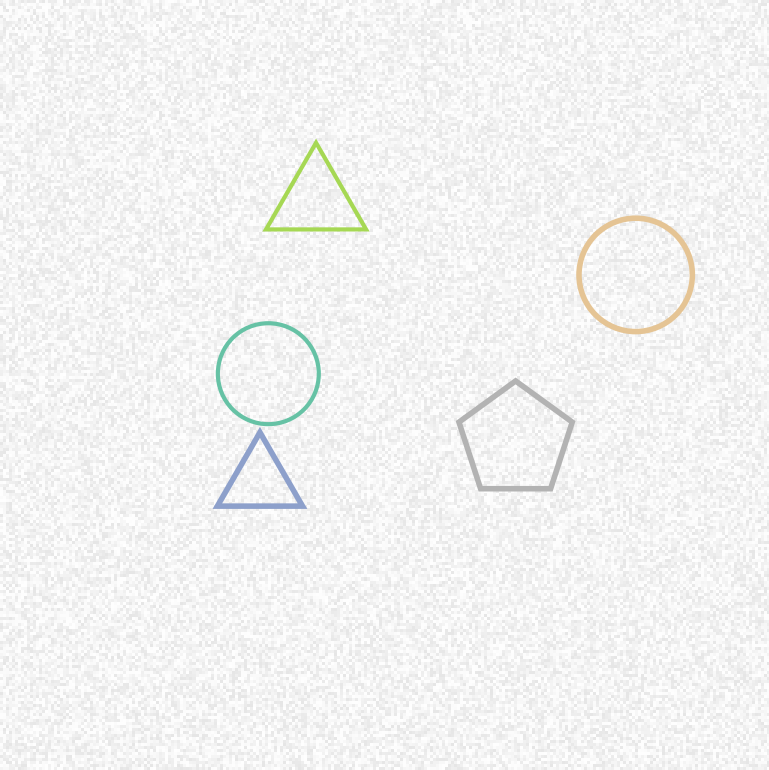[{"shape": "circle", "thickness": 1.5, "radius": 0.33, "center": [0.348, 0.515]}, {"shape": "triangle", "thickness": 2, "radius": 0.32, "center": [0.338, 0.375]}, {"shape": "triangle", "thickness": 1.5, "radius": 0.38, "center": [0.41, 0.74]}, {"shape": "circle", "thickness": 2, "radius": 0.37, "center": [0.826, 0.643]}, {"shape": "pentagon", "thickness": 2, "radius": 0.39, "center": [0.67, 0.428]}]